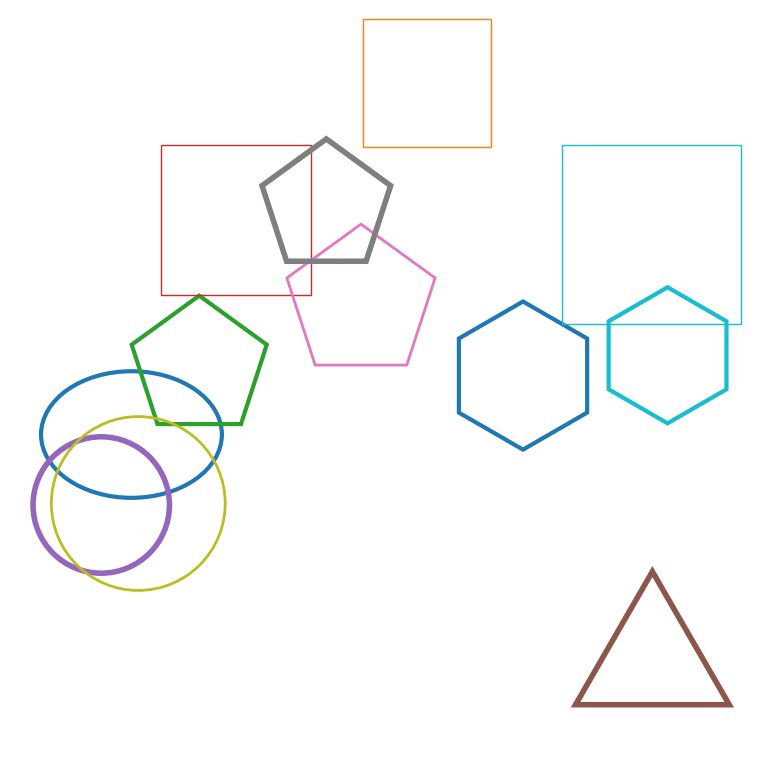[{"shape": "oval", "thickness": 1.5, "radius": 0.59, "center": [0.171, 0.436]}, {"shape": "hexagon", "thickness": 1.5, "radius": 0.48, "center": [0.679, 0.512]}, {"shape": "square", "thickness": 0.5, "radius": 0.42, "center": [0.554, 0.892]}, {"shape": "pentagon", "thickness": 1.5, "radius": 0.46, "center": [0.259, 0.524]}, {"shape": "square", "thickness": 0.5, "radius": 0.49, "center": [0.307, 0.714]}, {"shape": "circle", "thickness": 2, "radius": 0.44, "center": [0.131, 0.344]}, {"shape": "triangle", "thickness": 2, "radius": 0.58, "center": [0.847, 0.142]}, {"shape": "pentagon", "thickness": 1, "radius": 0.51, "center": [0.469, 0.608]}, {"shape": "pentagon", "thickness": 2, "radius": 0.44, "center": [0.424, 0.732]}, {"shape": "circle", "thickness": 1, "radius": 0.56, "center": [0.18, 0.346]}, {"shape": "square", "thickness": 0.5, "radius": 0.58, "center": [0.846, 0.696]}, {"shape": "hexagon", "thickness": 1.5, "radius": 0.44, "center": [0.867, 0.539]}]